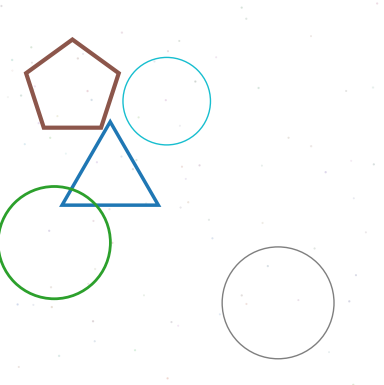[{"shape": "triangle", "thickness": 2.5, "radius": 0.72, "center": [0.286, 0.539]}, {"shape": "circle", "thickness": 2, "radius": 0.73, "center": [0.141, 0.37]}, {"shape": "pentagon", "thickness": 3, "radius": 0.63, "center": [0.188, 0.771]}, {"shape": "circle", "thickness": 1, "radius": 0.73, "center": [0.722, 0.213]}, {"shape": "circle", "thickness": 1, "radius": 0.57, "center": [0.433, 0.737]}]